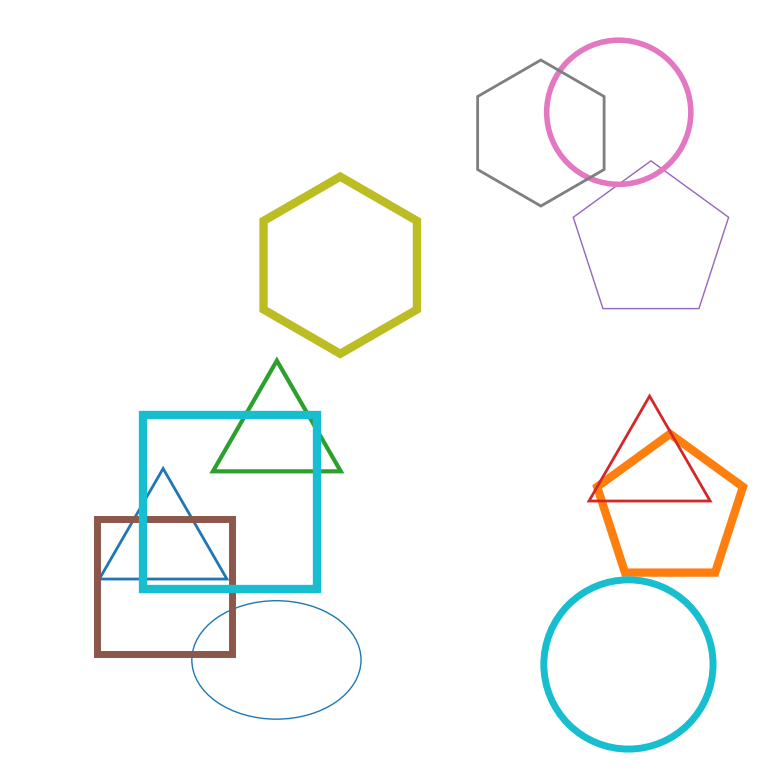[{"shape": "oval", "thickness": 0.5, "radius": 0.55, "center": [0.359, 0.143]}, {"shape": "triangle", "thickness": 1, "radius": 0.48, "center": [0.212, 0.296]}, {"shape": "pentagon", "thickness": 3, "radius": 0.5, "center": [0.87, 0.337]}, {"shape": "triangle", "thickness": 1.5, "radius": 0.48, "center": [0.36, 0.436]}, {"shape": "triangle", "thickness": 1, "radius": 0.45, "center": [0.844, 0.395]}, {"shape": "pentagon", "thickness": 0.5, "radius": 0.53, "center": [0.845, 0.685]}, {"shape": "square", "thickness": 2.5, "radius": 0.44, "center": [0.214, 0.238]}, {"shape": "circle", "thickness": 2, "radius": 0.47, "center": [0.804, 0.854]}, {"shape": "hexagon", "thickness": 1, "radius": 0.47, "center": [0.702, 0.827]}, {"shape": "hexagon", "thickness": 3, "radius": 0.58, "center": [0.442, 0.656]}, {"shape": "circle", "thickness": 2.5, "radius": 0.55, "center": [0.816, 0.137]}, {"shape": "square", "thickness": 3, "radius": 0.56, "center": [0.299, 0.348]}]